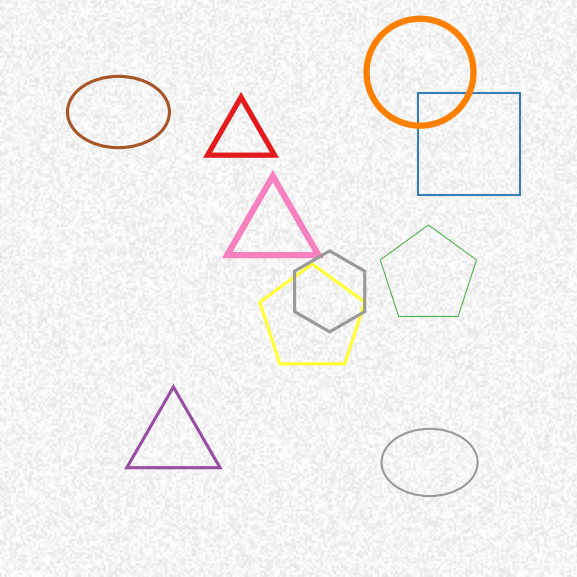[{"shape": "triangle", "thickness": 2.5, "radius": 0.34, "center": [0.417, 0.764]}, {"shape": "square", "thickness": 1, "radius": 0.44, "center": [0.812, 0.75]}, {"shape": "pentagon", "thickness": 0.5, "radius": 0.44, "center": [0.742, 0.522]}, {"shape": "triangle", "thickness": 1.5, "radius": 0.47, "center": [0.3, 0.236]}, {"shape": "circle", "thickness": 3, "radius": 0.46, "center": [0.727, 0.874]}, {"shape": "pentagon", "thickness": 1.5, "radius": 0.48, "center": [0.541, 0.446]}, {"shape": "oval", "thickness": 1.5, "radius": 0.44, "center": [0.205, 0.805]}, {"shape": "triangle", "thickness": 3, "radius": 0.46, "center": [0.472, 0.603]}, {"shape": "hexagon", "thickness": 1.5, "radius": 0.35, "center": [0.571, 0.495]}, {"shape": "oval", "thickness": 1, "radius": 0.42, "center": [0.744, 0.198]}]